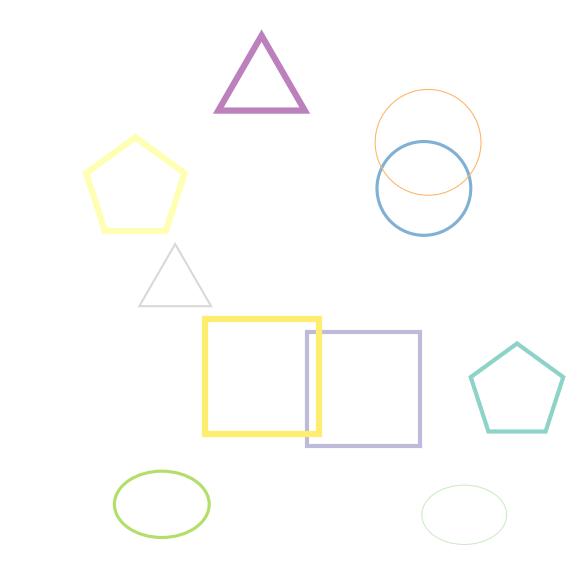[{"shape": "pentagon", "thickness": 2, "radius": 0.42, "center": [0.895, 0.32]}, {"shape": "pentagon", "thickness": 3, "radius": 0.45, "center": [0.234, 0.672]}, {"shape": "square", "thickness": 2, "radius": 0.49, "center": [0.63, 0.325]}, {"shape": "circle", "thickness": 1.5, "radius": 0.41, "center": [0.734, 0.673]}, {"shape": "circle", "thickness": 0.5, "radius": 0.46, "center": [0.741, 0.753]}, {"shape": "oval", "thickness": 1.5, "radius": 0.41, "center": [0.28, 0.126]}, {"shape": "triangle", "thickness": 1, "radius": 0.36, "center": [0.303, 0.505]}, {"shape": "triangle", "thickness": 3, "radius": 0.43, "center": [0.453, 0.851]}, {"shape": "oval", "thickness": 0.5, "radius": 0.37, "center": [0.804, 0.108]}, {"shape": "square", "thickness": 3, "radius": 0.49, "center": [0.454, 0.347]}]